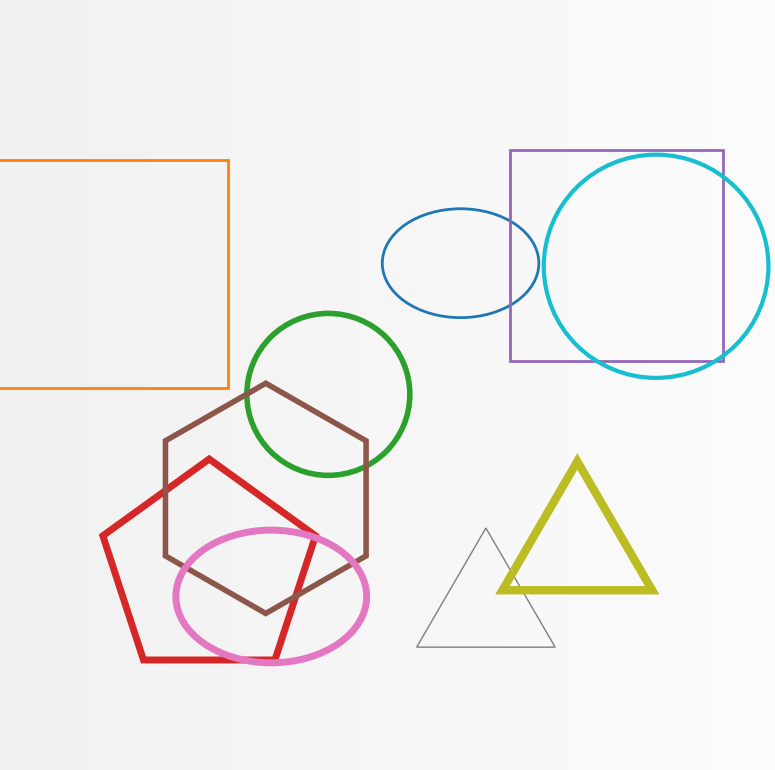[{"shape": "oval", "thickness": 1, "radius": 0.51, "center": [0.594, 0.658]}, {"shape": "square", "thickness": 1, "radius": 0.74, "center": [0.146, 0.644]}, {"shape": "circle", "thickness": 2, "radius": 0.53, "center": [0.424, 0.488]}, {"shape": "pentagon", "thickness": 2.5, "radius": 0.72, "center": [0.27, 0.26]}, {"shape": "square", "thickness": 1, "radius": 0.69, "center": [0.795, 0.668]}, {"shape": "hexagon", "thickness": 2, "radius": 0.75, "center": [0.343, 0.353]}, {"shape": "oval", "thickness": 2.5, "radius": 0.62, "center": [0.35, 0.225]}, {"shape": "triangle", "thickness": 0.5, "radius": 0.52, "center": [0.627, 0.211]}, {"shape": "triangle", "thickness": 3, "radius": 0.56, "center": [0.745, 0.289]}, {"shape": "circle", "thickness": 1.5, "radius": 0.72, "center": [0.847, 0.654]}]